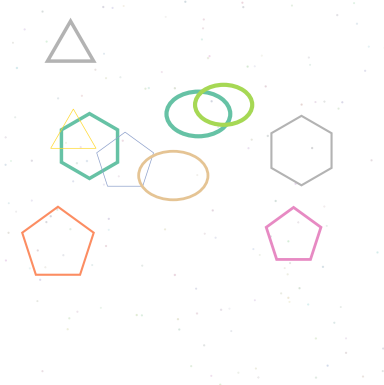[{"shape": "oval", "thickness": 3, "radius": 0.41, "center": [0.515, 0.704]}, {"shape": "hexagon", "thickness": 2.5, "radius": 0.42, "center": [0.232, 0.621]}, {"shape": "pentagon", "thickness": 1.5, "radius": 0.49, "center": [0.151, 0.365]}, {"shape": "pentagon", "thickness": 0.5, "radius": 0.39, "center": [0.325, 0.579]}, {"shape": "pentagon", "thickness": 2, "radius": 0.37, "center": [0.763, 0.387]}, {"shape": "oval", "thickness": 3, "radius": 0.37, "center": [0.581, 0.728]}, {"shape": "triangle", "thickness": 0.5, "radius": 0.34, "center": [0.191, 0.649]}, {"shape": "oval", "thickness": 2, "radius": 0.45, "center": [0.45, 0.544]}, {"shape": "triangle", "thickness": 2.5, "radius": 0.35, "center": [0.183, 0.876]}, {"shape": "hexagon", "thickness": 1.5, "radius": 0.45, "center": [0.783, 0.609]}]